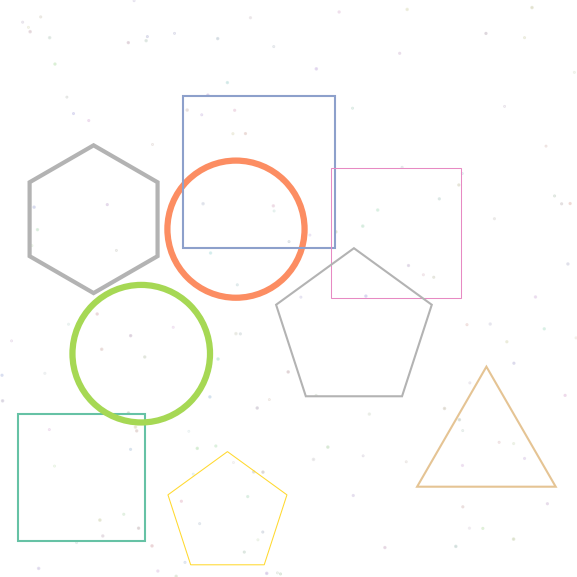[{"shape": "square", "thickness": 1, "radius": 0.55, "center": [0.141, 0.172]}, {"shape": "circle", "thickness": 3, "radius": 0.59, "center": [0.409, 0.602]}, {"shape": "square", "thickness": 1, "radius": 0.66, "center": [0.449, 0.701]}, {"shape": "square", "thickness": 0.5, "radius": 0.56, "center": [0.686, 0.596]}, {"shape": "circle", "thickness": 3, "radius": 0.6, "center": [0.245, 0.387]}, {"shape": "pentagon", "thickness": 0.5, "radius": 0.54, "center": [0.394, 0.109]}, {"shape": "triangle", "thickness": 1, "radius": 0.69, "center": [0.842, 0.226]}, {"shape": "pentagon", "thickness": 1, "radius": 0.71, "center": [0.613, 0.428]}, {"shape": "hexagon", "thickness": 2, "radius": 0.64, "center": [0.162, 0.62]}]